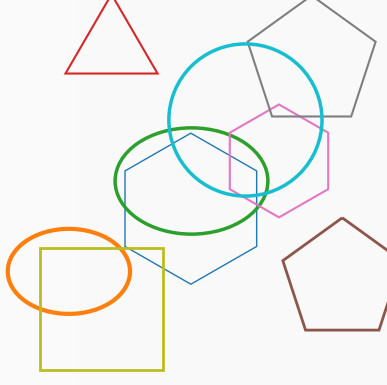[{"shape": "hexagon", "thickness": 1, "radius": 0.98, "center": [0.492, 0.458]}, {"shape": "oval", "thickness": 3, "radius": 0.79, "center": [0.178, 0.295]}, {"shape": "oval", "thickness": 2.5, "radius": 0.99, "center": [0.494, 0.53]}, {"shape": "triangle", "thickness": 1.5, "radius": 0.69, "center": [0.288, 0.878]}, {"shape": "pentagon", "thickness": 2, "radius": 0.81, "center": [0.883, 0.273]}, {"shape": "hexagon", "thickness": 1.5, "radius": 0.73, "center": [0.72, 0.582]}, {"shape": "pentagon", "thickness": 1.5, "radius": 0.87, "center": [0.804, 0.838]}, {"shape": "square", "thickness": 2, "radius": 0.79, "center": [0.262, 0.196]}, {"shape": "circle", "thickness": 2.5, "radius": 0.99, "center": [0.633, 0.688]}]